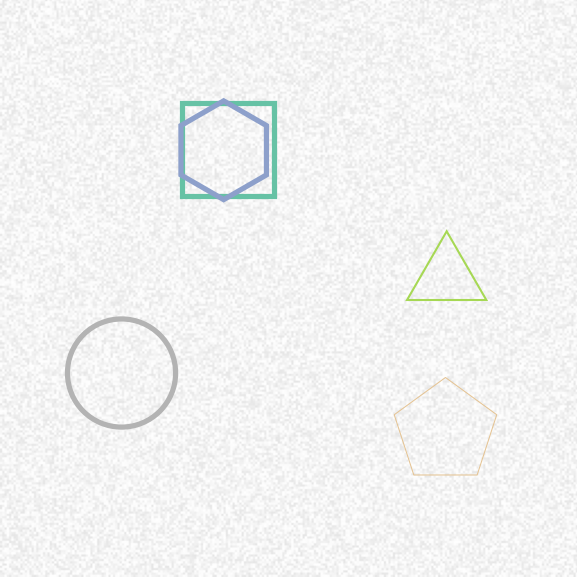[{"shape": "square", "thickness": 2.5, "radius": 0.4, "center": [0.395, 0.74]}, {"shape": "hexagon", "thickness": 2.5, "radius": 0.43, "center": [0.387, 0.739]}, {"shape": "triangle", "thickness": 1, "radius": 0.4, "center": [0.773, 0.519]}, {"shape": "pentagon", "thickness": 0.5, "radius": 0.47, "center": [0.771, 0.252]}, {"shape": "circle", "thickness": 2.5, "radius": 0.47, "center": [0.21, 0.353]}]